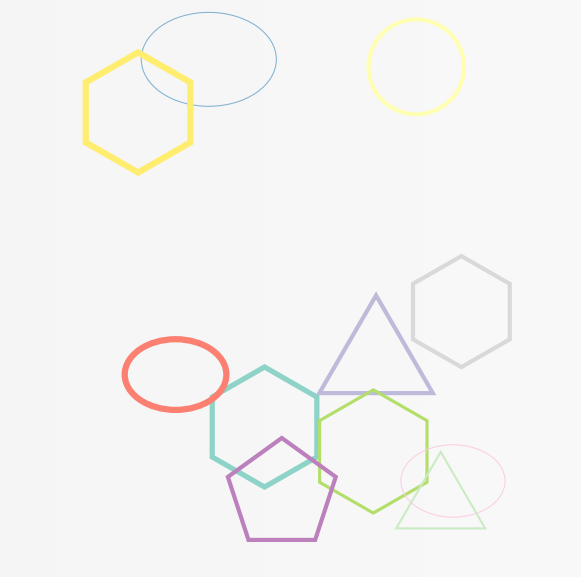[{"shape": "hexagon", "thickness": 2.5, "radius": 0.52, "center": [0.455, 0.26]}, {"shape": "circle", "thickness": 2, "radius": 0.41, "center": [0.716, 0.883]}, {"shape": "triangle", "thickness": 2, "radius": 0.56, "center": [0.647, 0.375]}, {"shape": "oval", "thickness": 3, "radius": 0.44, "center": [0.302, 0.351]}, {"shape": "oval", "thickness": 0.5, "radius": 0.58, "center": [0.359, 0.896]}, {"shape": "hexagon", "thickness": 1.5, "radius": 0.53, "center": [0.642, 0.217]}, {"shape": "oval", "thickness": 0.5, "radius": 0.45, "center": [0.779, 0.166]}, {"shape": "hexagon", "thickness": 2, "radius": 0.48, "center": [0.794, 0.46]}, {"shape": "pentagon", "thickness": 2, "radius": 0.49, "center": [0.485, 0.143]}, {"shape": "triangle", "thickness": 1, "radius": 0.44, "center": [0.758, 0.128]}, {"shape": "hexagon", "thickness": 3, "radius": 0.52, "center": [0.238, 0.804]}]